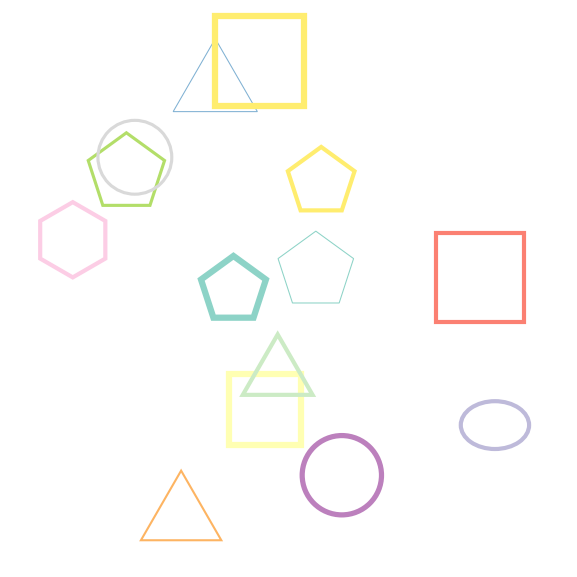[{"shape": "pentagon", "thickness": 0.5, "radius": 0.34, "center": [0.547, 0.53]}, {"shape": "pentagon", "thickness": 3, "radius": 0.3, "center": [0.404, 0.497]}, {"shape": "square", "thickness": 3, "radius": 0.31, "center": [0.459, 0.29]}, {"shape": "oval", "thickness": 2, "radius": 0.3, "center": [0.857, 0.263]}, {"shape": "square", "thickness": 2, "radius": 0.38, "center": [0.831, 0.519]}, {"shape": "triangle", "thickness": 0.5, "radius": 0.42, "center": [0.373, 0.848]}, {"shape": "triangle", "thickness": 1, "radius": 0.4, "center": [0.314, 0.104]}, {"shape": "pentagon", "thickness": 1.5, "radius": 0.35, "center": [0.219, 0.7]}, {"shape": "hexagon", "thickness": 2, "radius": 0.33, "center": [0.126, 0.584]}, {"shape": "circle", "thickness": 1.5, "radius": 0.32, "center": [0.234, 0.727]}, {"shape": "circle", "thickness": 2.5, "radius": 0.34, "center": [0.592, 0.176]}, {"shape": "triangle", "thickness": 2, "radius": 0.35, "center": [0.481, 0.35]}, {"shape": "pentagon", "thickness": 2, "radius": 0.3, "center": [0.556, 0.684]}, {"shape": "square", "thickness": 3, "radius": 0.39, "center": [0.45, 0.893]}]